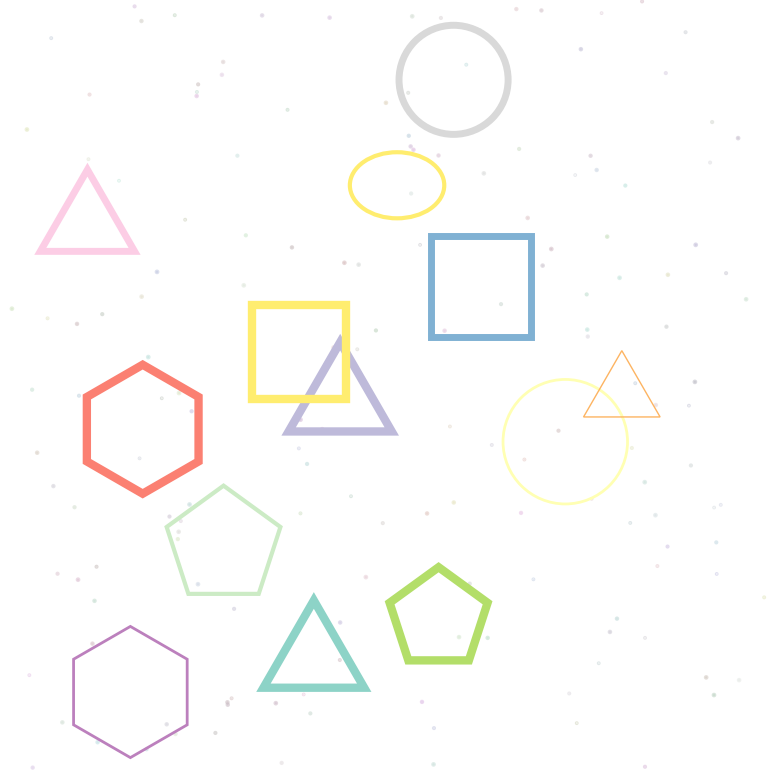[{"shape": "triangle", "thickness": 3, "radius": 0.38, "center": [0.408, 0.145]}, {"shape": "circle", "thickness": 1, "radius": 0.4, "center": [0.734, 0.426]}, {"shape": "triangle", "thickness": 3, "radius": 0.39, "center": [0.442, 0.478]}, {"shape": "hexagon", "thickness": 3, "radius": 0.42, "center": [0.185, 0.443]}, {"shape": "square", "thickness": 2.5, "radius": 0.33, "center": [0.625, 0.628]}, {"shape": "triangle", "thickness": 0.5, "radius": 0.29, "center": [0.808, 0.487]}, {"shape": "pentagon", "thickness": 3, "radius": 0.33, "center": [0.57, 0.196]}, {"shape": "triangle", "thickness": 2.5, "radius": 0.35, "center": [0.114, 0.709]}, {"shape": "circle", "thickness": 2.5, "radius": 0.35, "center": [0.589, 0.896]}, {"shape": "hexagon", "thickness": 1, "radius": 0.43, "center": [0.169, 0.101]}, {"shape": "pentagon", "thickness": 1.5, "radius": 0.39, "center": [0.29, 0.292]}, {"shape": "oval", "thickness": 1.5, "radius": 0.31, "center": [0.516, 0.759]}, {"shape": "square", "thickness": 3, "radius": 0.31, "center": [0.388, 0.543]}]